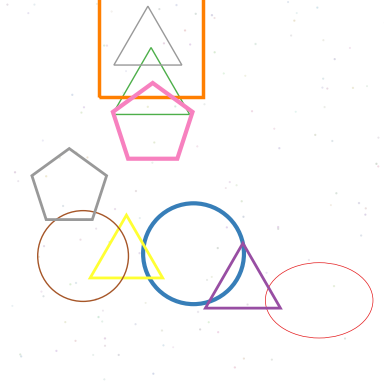[{"shape": "oval", "thickness": 0.5, "radius": 0.7, "center": [0.829, 0.22]}, {"shape": "circle", "thickness": 3, "radius": 0.65, "center": [0.503, 0.341]}, {"shape": "triangle", "thickness": 1, "radius": 0.58, "center": [0.392, 0.761]}, {"shape": "triangle", "thickness": 2, "radius": 0.56, "center": [0.631, 0.256]}, {"shape": "square", "thickness": 2.5, "radius": 0.68, "center": [0.392, 0.882]}, {"shape": "triangle", "thickness": 2, "radius": 0.54, "center": [0.328, 0.332]}, {"shape": "circle", "thickness": 1, "radius": 0.59, "center": [0.216, 0.335]}, {"shape": "pentagon", "thickness": 3, "radius": 0.54, "center": [0.397, 0.676]}, {"shape": "pentagon", "thickness": 2, "radius": 0.51, "center": [0.18, 0.512]}, {"shape": "triangle", "thickness": 1, "radius": 0.51, "center": [0.384, 0.882]}]